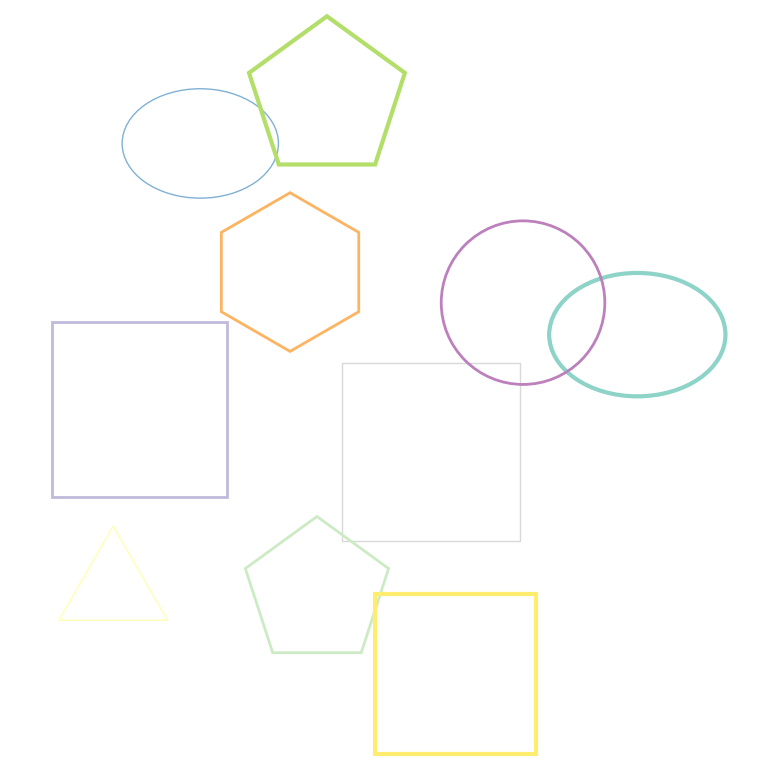[{"shape": "oval", "thickness": 1.5, "radius": 0.57, "center": [0.828, 0.565]}, {"shape": "triangle", "thickness": 0.5, "radius": 0.41, "center": [0.147, 0.235]}, {"shape": "square", "thickness": 1, "radius": 0.57, "center": [0.181, 0.468]}, {"shape": "oval", "thickness": 0.5, "radius": 0.51, "center": [0.26, 0.814]}, {"shape": "hexagon", "thickness": 1, "radius": 0.52, "center": [0.377, 0.647]}, {"shape": "pentagon", "thickness": 1.5, "radius": 0.53, "center": [0.425, 0.872]}, {"shape": "square", "thickness": 0.5, "radius": 0.58, "center": [0.56, 0.413]}, {"shape": "circle", "thickness": 1, "radius": 0.53, "center": [0.679, 0.607]}, {"shape": "pentagon", "thickness": 1, "radius": 0.49, "center": [0.412, 0.231]}, {"shape": "square", "thickness": 1.5, "radius": 0.52, "center": [0.592, 0.125]}]